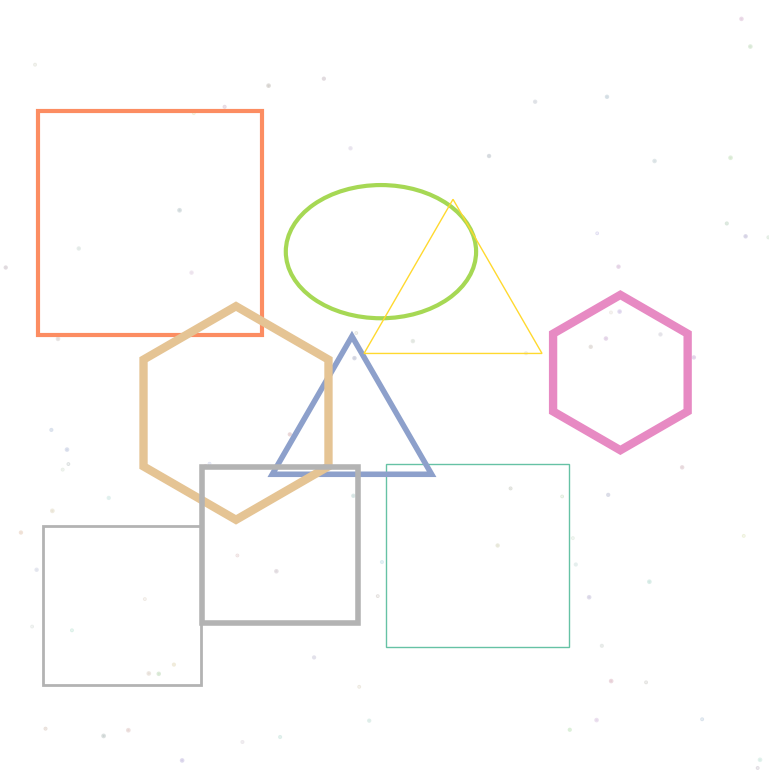[{"shape": "square", "thickness": 0.5, "radius": 0.59, "center": [0.62, 0.278]}, {"shape": "square", "thickness": 1.5, "radius": 0.73, "center": [0.194, 0.71]}, {"shape": "triangle", "thickness": 2, "radius": 0.6, "center": [0.457, 0.444]}, {"shape": "hexagon", "thickness": 3, "radius": 0.5, "center": [0.806, 0.516]}, {"shape": "oval", "thickness": 1.5, "radius": 0.62, "center": [0.495, 0.673]}, {"shape": "triangle", "thickness": 0.5, "radius": 0.67, "center": [0.588, 0.608]}, {"shape": "hexagon", "thickness": 3, "radius": 0.69, "center": [0.306, 0.464]}, {"shape": "square", "thickness": 2, "radius": 0.51, "center": [0.364, 0.292]}, {"shape": "square", "thickness": 1, "radius": 0.51, "center": [0.158, 0.214]}]